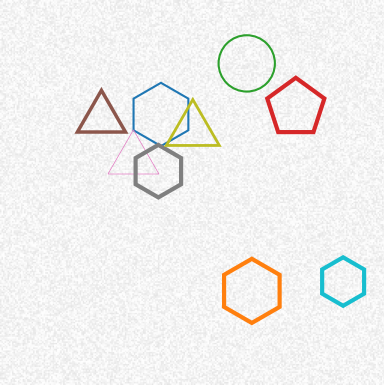[{"shape": "hexagon", "thickness": 1.5, "radius": 0.41, "center": [0.418, 0.703]}, {"shape": "hexagon", "thickness": 3, "radius": 0.42, "center": [0.654, 0.244]}, {"shape": "circle", "thickness": 1.5, "radius": 0.37, "center": [0.641, 0.835]}, {"shape": "pentagon", "thickness": 3, "radius": 0.39, "center": [0.768, 0.72]}, {"shape": "triangle", "thickness": 2.5, "radius": 0.36, "center": [0.263, 0.693]}, {"shape": "triangle", "thickness": 0.5, "radius": 0.38, "center": [0.347, 0.586]}, {"shape": "hexagon", "thickness": 3, "radius": 0.34, "center": [0.411, 0.555]}, {"shape": "triangle", "thickness": 2, "radius": 0.4, "center": [0.501, 0.662]}, {"shape": "hexagon", "thickness": 3, "radius": 0.31, "center": [0.891, 0.269]}]